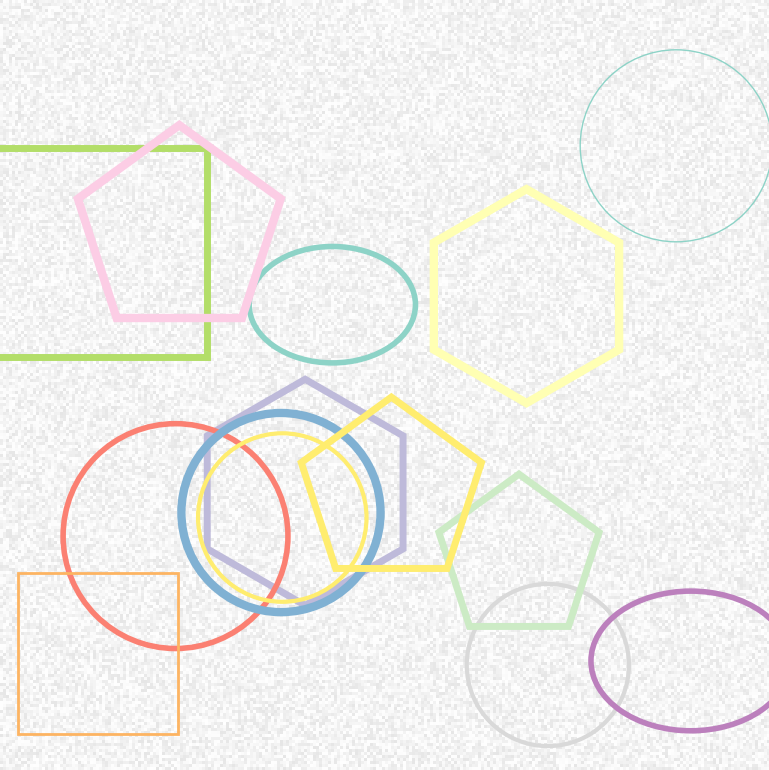[{"shape": "circle", "thickness": 0.5, "radius": 0.62, "center": [0.878, 0.811]}, {"shape": "oval", "thickness": 2, "radius": 0.54, "center": [0.432, 0.604]}, {"shape": "hexagon", "thickness": 3, "radius": 0.69, "center": [0.684, 0.615]}, {"shape": "hexagon", "thickness": 2.5, "radius": 0.73, "center": [0.396, 0.361]}, {"shape": "circle", "thickness": 2, "radius": 0.73, "center": [0.228, 0.304]}, {"shape": "circle", "thickness": 3, "radius": 0.65, "center": [0.365, 0.334]}, {"shape": "square", "thickness": 1, "radius": 0.52, "center": [0.127, 0.151]}, {"shape": "square", "thickness": 2.5, "radius": 0.68, "center": [0.133, 0.672]}, {"shape": "pentagon", "thickness": 3, "radius": 0.69, "center": [0.233, 0.699]}, {"shape": "circle", "thickness": 1.5, "radius": 0.53, "center": [0.712, 0.136]}, {"shape": "oval", "thickness": 2, "radius": 0.65, "center": [0.897, 0.142]}, {"shape": "pentagon", "thickness": 2.5, "radius": 0.55, "center": [0.674, 0.275]}, {"shape": "pentagon", "thickness": 2.5, "radius": 0.62, "center": [0.508, 0.361]}, {"shape": "circle", "thickness": 1.5, "radius": 0.55, "center": [0.367, 0.328]}]